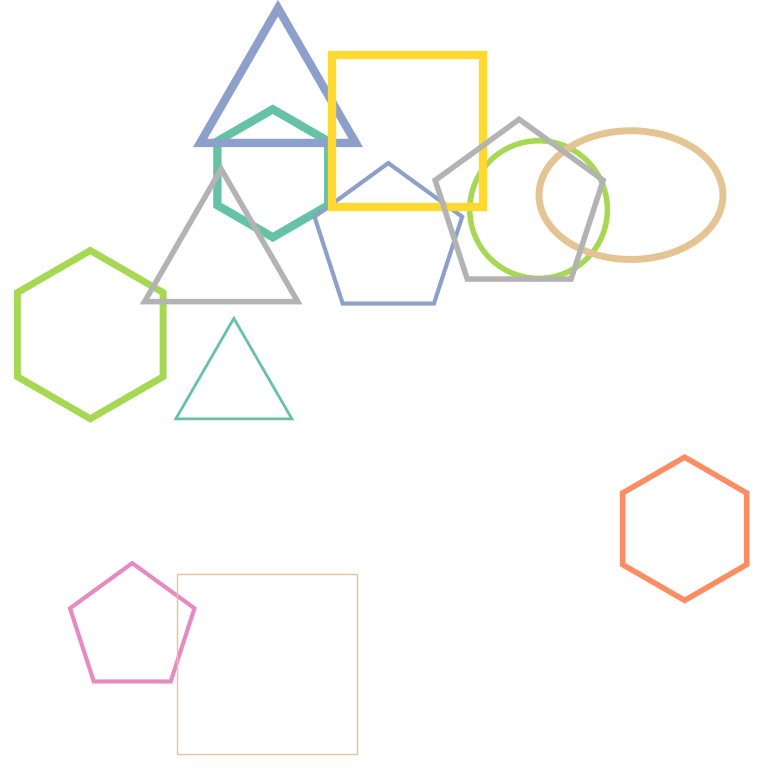[{"shape": "triangle", "thickness": 1, "radius": 0.44, "center": [0.304, 0.5]}, {"shape": "hexagon", "thickness": 3, "radius": 0.42, "center": [0.354, 0.775]}, {"shape": "hexagon", "thickness": 2, "radius": 0.46, "center": [0.889, 0.313]}, {"shape": "pentagon", "thickness": 1.5, "radius": 0.5, "center": [0.504, 0.687]}, {"shape": "triangle", "thickness": 3, "radius": 0.58, "center": [0.361, 0.873]}, {"shape": "pentagon", "thickness": 1.5, "radius": 0.42, "center": [0.172, 0.184]}, {"shape": "hexagon", "thickness": 2.5, "radius": 0.55, "center": [0.117, 0.565]}, {"shape": "circle", "thickness": 2, "radius": 0.45, "center": [0.699, 0.728]}, {"shape": "square", "thickness": 3, "radius": 0.49, "center": [0.529, 0.83]}, {"shape": "square", "thickness": 0.5, "radius": 0.58, "center": [0.347, 0.137]}, {"shape": "oval", "thickness": 2.5, "radius": 0.6, "center": [0.819, 0.747]}, {"shape": "triangle", "thickness": 2, "radius": 0.57, "center": [0.287, 0.666]}, {"shape": "pentagon", "thickness": 2, "radius": 0.57, "center": [0.674, 0.73]}]